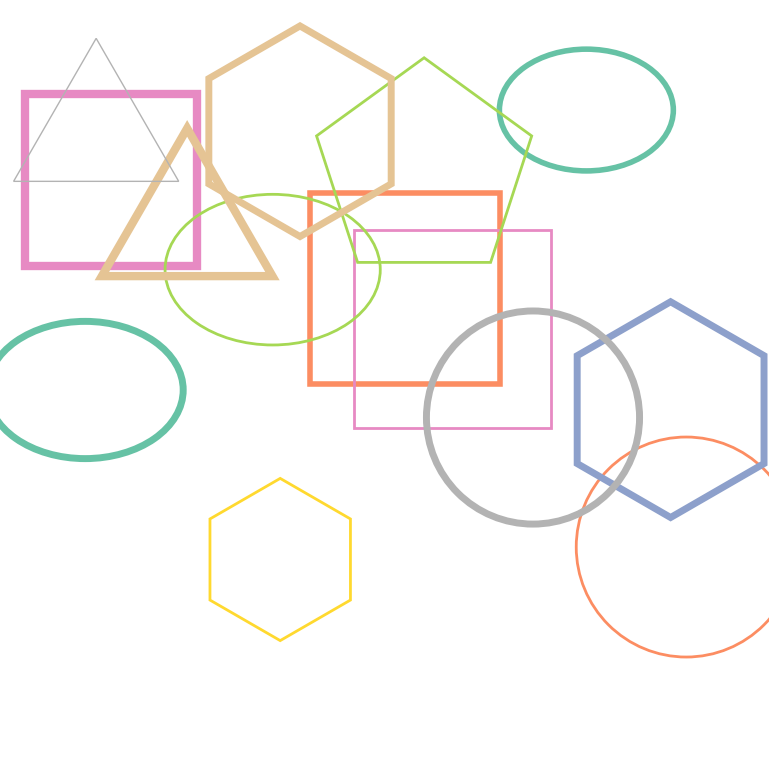[{"shape": "oval", "thickness": 2, "radius": 0.56, "center": [0.762, 0.857]}, {"shape": "oval", "thickness": 2.5, "radius": 0.64, "center": [0.111, 0.494]}, {"shape": "square", "thickness": 2, "radius": 0.62, "center": [0.526, 0.625]}, {"shape": "circle", "thickness": 1, "radius": 0.71, "center": [0.891, 0.29]}, {"shape": "hexagon", "thickness": 2.5, "radius": 0.7, "center": [0.871, 0.468]}, {"shape": "square", "thickness": 3, "radius": 0.56, "center": [0.144, 0.766]}, {"shape": "square", "thickness": 1, "radius": 0.64, "center": [0.588, 0.573]}, {"shape": "oval", "thickness": 1, "radius": 0.7, "center": [0.354, 0.65]}, {"shape": "pentagon", "thickness": 1, "radius": 0.73, "center": [0.551, 0.778]}, {"shape": "hexagon", "thickness": 1, "radius": 0.53, "center": [0.364, 0.273]}, {"shape": "hexagon", "thickness": 2.5, "radius": 0.68, "center": [0.39, 0.83]}, {"shape": "triangle", "thickness": 3, "radius": 0.64, "center": [0.243, 0.705]}, {"shape": "triangle", "thickness": 0.5, "radius": 0.62, "center": [0.125, 0.826]}, {"shape": "circle", "thickness": 2.5, "radius": 0.69, "center": [0.692, 0.458]}]